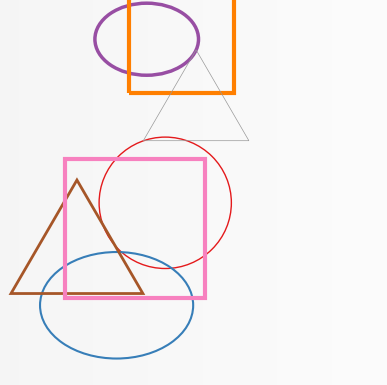[{"shape": "circle", "thickness": 1, "radius": 0.85, "center": [0.426, 0.473]}, {"shape": "oval", "thickness": 1.5, "radius": 0.99, "center": [0.301, 0.207]}, {"shape": "oval", "thickness": 2.5, "radius": 0.67, "center": [0.379, 0.898]}, {"shape": "square", "thickness": 3, "radius": 0.67, "center": [0.468, 0.894]}, {"shape": "triangle", "thickness": 2, "radius": 0.98, "center": [0.199, 0.336]}, {"shape": "square", "thickness": 3, "radius": 0.9, "center": [0.348, 0.407]}, {"shape": "triangle", "thickness": 0.5, "radius": 0.79, "center": [0.506, 0.713]}]